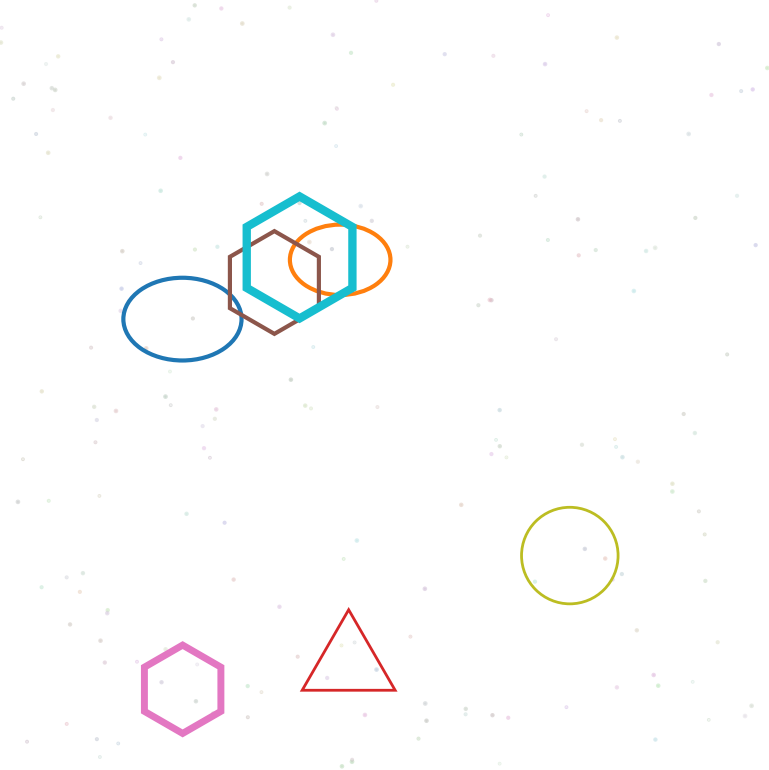[{"shape": "oval", "thickness": 1.5, "radius": 0.38, "center": [0.237, 0.586]}, {"shape": "oval", "thickness": 1.5, "radius": 0.33, "center": [0.442, 0.663]}, {"shape": "triangle", "thickness": 1, "radius": 0.35, "center": [0.453, 0.138]}, {"shape": "hexagon", "thickness": 1.5, "radius": 0.33, "center": [0.356, 0.633]}, {"shape": "hexagon", "thickness": 2.5, "radius": 0.29, "center": [0.237, 0.105]}, {"shape": "circle", "thickness": 1, "radius": 0.31, "center": [0.74, 0.278]}, {"shape": "hexagon", "thickness": 3, "radius": 0.4, "center": [0.389, 0.666]}]